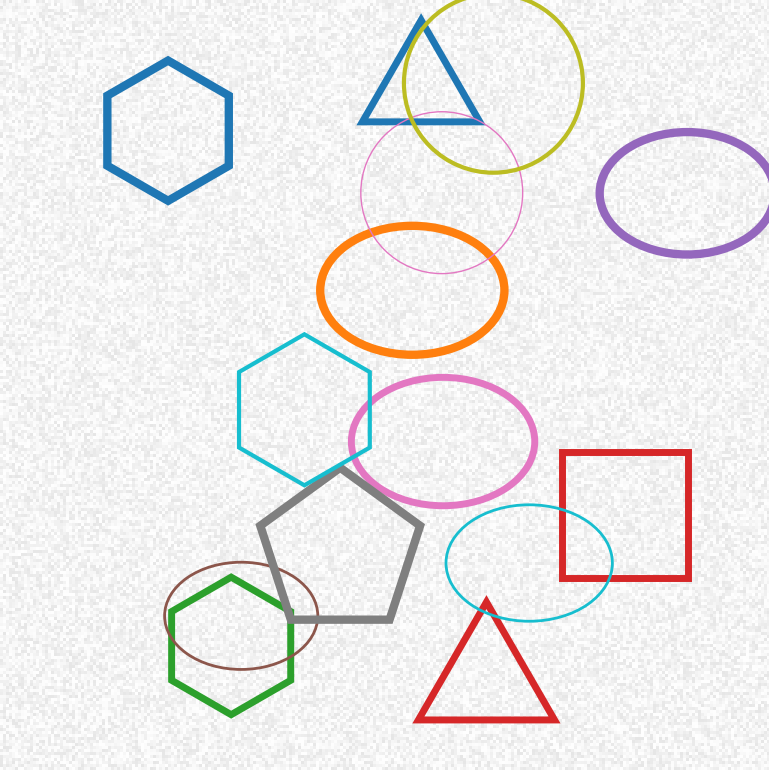[{"shape": "triangle", "thickness": 2.5, "radius": 0.44, "center": [0.547, 0.886]}, {"shape": "hexagon", "thickness": 3, "radius": 0.46, "center": [0.218, 0.83]}, {"shape": "oval", "thickness": 3, "radius": 0.6, "center": [0.535, 0.623]}, {"shape": "hexagon", "thickness": 2.5, "radius": 0.45, "center": [0.3, 0.161]}, {"shape": "triangle", "thickness": 2.5, "radius": 0.51, "center": [0.632, 0.116]}, {"shape": "square", "thickness": 2.5, "radius": 0.41, "center": [0.812, 0.331]}, {"shape": "oval", "thickness": 3, "radius": 0.57, "center": [0.892, 0.749]}, {"shape": "oval", "thickness": 1, "radius": 0.5, "center": [0.313, 0.2]}, {"shape": "oval", "thickness": 2.5, "radius": 0.6, "center": [0.575, 0.427]}, {"shape": "circle", "thickness": 0.5, "radius": 0.53, "center": [0.574, 0.75]}, {"shape": "pentagon", "thickness": 3, "radius": 0.55, "center": [0.442, 0.283]}, {"shape": "circle", "thickness": 1.5, "radius": 0.58, "center": [0.641, 0.892]}, {"shape": "oval", "thickness": 1, "radius": 0.54, "center": [0.687, 0.269]}, {"shape": "hexagon", "thickness": 1.5, "radius": 0.49, "center": [0.395, 0.468]}]